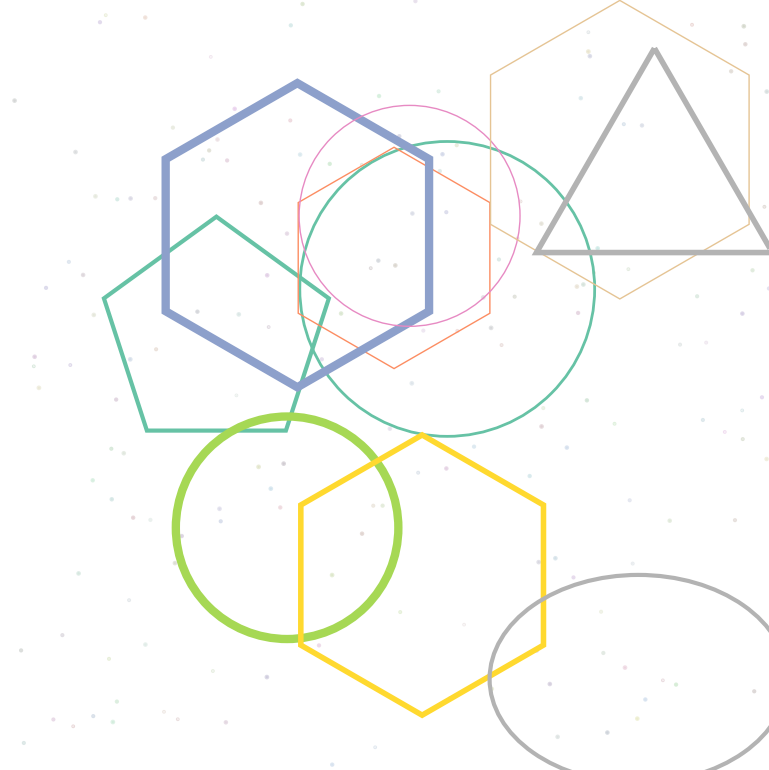[{"shape": "pentagon", "thickness": 1.5, "radius": 0.77, "center": [0.281, 0.565]}, {"shape": "circle", "thickness": 1, "radius": 0.96, "center": [0.581, 0.625]}, {"shape": "hexagon", "thickness": 0.5, "radius": 0.72, "center": [0.512, 0.665]}, {"shape": "hexagon", "thickness": 3, "radius": 0.99, "center": [0.386, 0.695]}, {"shape": "circle", "thickness": 0.5, "radius": 0.72, "center": [0.532, 0.72]}, {"shape": "circle", "thickness": 3, "radius": 0.72, "center": [0.373, 0.315]}, {"shape": "hexagon", "thickness": 2, "radius": 0.91, "center": [0.548, 0.253]}, {"shape": "hexagon", "thickness": 0.5, "radius": 0.97, "center": [0.805, 0.806]}, {"shape": "triangle", "thickness": 2, "radius": 0.88, "center": [0.85, 0.76]}, {"shape": "oval", "thickness": 1.5, "radius": 0.97, "center": [0.829, 0.118]}]